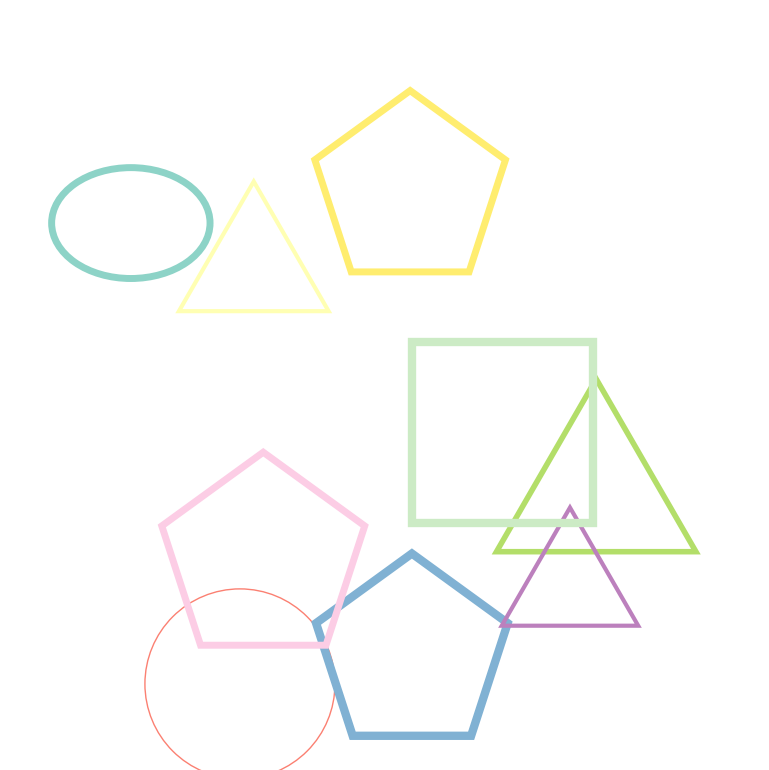[{"shape": "oval", "thickness": 2.5, "radius": 0.51, "center": [0.17, 0.71]}, {"shape": "triangle", "thickness": 1.5, "radius": 0.56, "center": [0.33, 0.652]}, {"shape": "circle", "thickness": 0.5, "radius": 0.62, "center": [0.312, 0.112]}, {"shape": "pentagon", "thickness": 3, "radius": 0.65, "center": [0.535, 0.15]}, {"shape": "triangle", "thickness": 2, "radius": 0.75, "center": [0.774, 0.358]}, {"shape": "pentagon", "thickness": 2.5, "radius": 0.69, "center": [0.342, 0.274]}, {"shape": "triangle", "thickness": 1.5, "radius": 0.51, "center": [0.74, 0.239]}, {"shape": "square", "thickness": 3, "radius": 0.59, "center": [0.653, 0.439]}, {"shape": "pentagon", "thickness": 2.5, "radius": 0.65, "center": [0.533, 0.752]}]